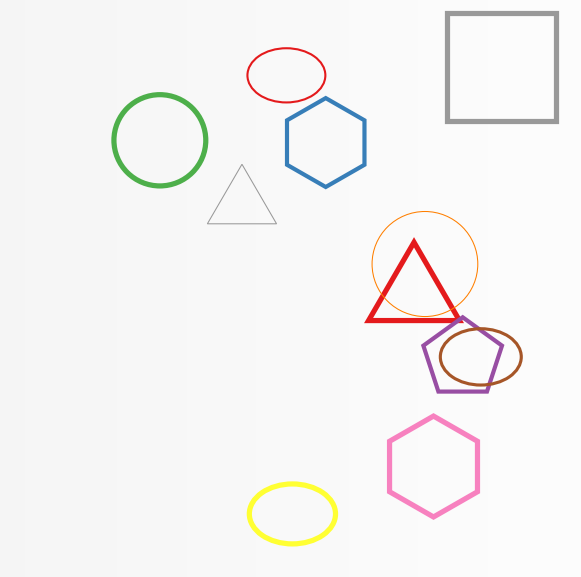[{"shape": "oval", "thickness": 1, "radius": 0.34, "center": [0.493, 0.869]}, {"shape": "triangle", "thickness": 2.5, "radius": 0.45, "center": [0.712, 0.489]}, {"shape": "hexagon", "thickness": 2, "radius": 0.38, "center": [0.56, 0.752]}, {"shape": "circle", "thickness": 2.5, "radius": 0.4, "center": [0.275, 0.756]}, {"shape": "pentagon", "thickness": 2, "radius": 0.36, "center": [0.796, 0.379]}, {"shape": "circle", "thickness": 0.5, "radius": 0.45, "center": [0.731, 0.542]}, {"shape": "oval", "thickness": 2.5, "radius": 0.37, "center": [0.503, 0.109]}, {"shape": "oval", "thickness": 1.5, "radius": 0.35, "center": [0.827, 0.381]}, {"shape": "hexagon", "thickness": 2.5, "radius": 0.44, "center": [0.746, 0.191]}, {"shape": "square", "thickness": 2.5, "radius": 0.47, "center": [0.863, 0.883]}, {"shape": "triangle", "thickness": 0.5, "radius": 0.34, "center": [0.416, 0.646]}]